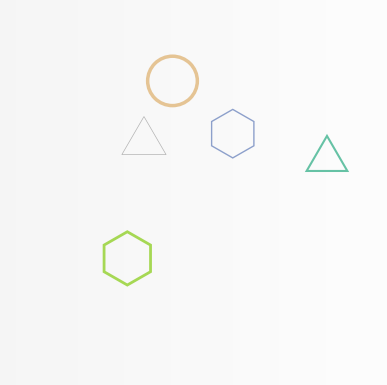[{"shape": "triangle", "thickness": 1.5, "radius": 0.3, "center": [0.844, 0.586]}, {"shape": "hexagon", "thickness": 1, "radius": 0.31, "center": [0.601, 0.653]}, {"shape": "hexagon", "thickness": 2, "radius": 0.35, "center": [0.329, 0.329]}, {"shape": "circle", "thickness": 2.5, "radius": 0.32, "center": [0.445, 0.79]}, {"shape": "triangle", "thickness": 0.5, "radius": 0.33, "center": [0.372, 0.631]}]